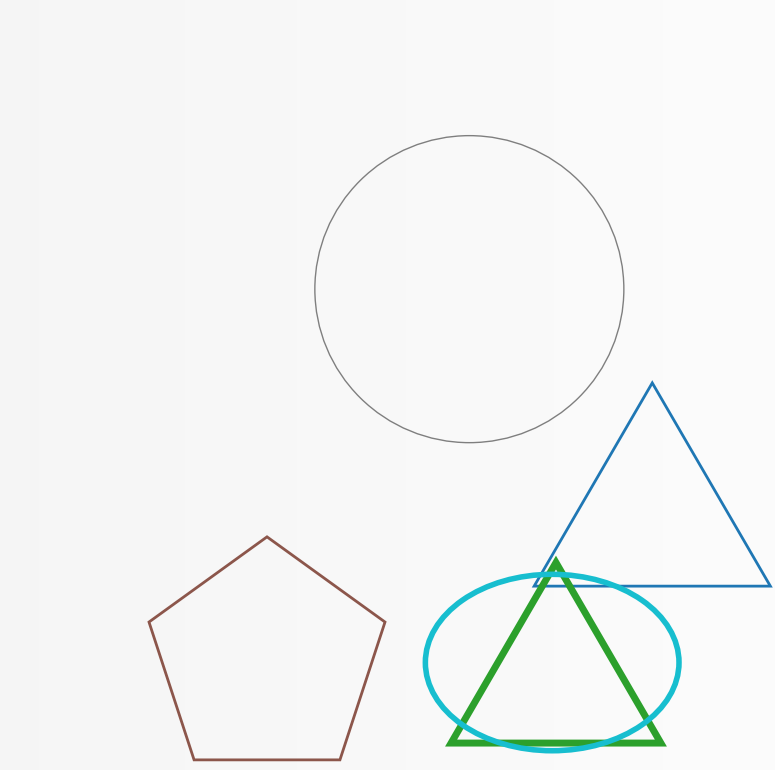[{"shape": "triangle", "thickness": 1, "radius": 0.88, "center": [0.842, 0.327]}, {"shape": "triangle", "thickness": 2.5, "radius": 0.78, "center": [0.717, 0.113]}, {"shape": "pentagon", "thickness": 1, "radius": 0.8, "center": [0.345, 0.143]}, {"shape": "circle", "thickness": 0.5, "radius": 1.0, "center": [0.606, 0.624]}, {"shape": "oval", "thickness": 2, "radius": 0.82, "center": [0.712, 0.14]}]